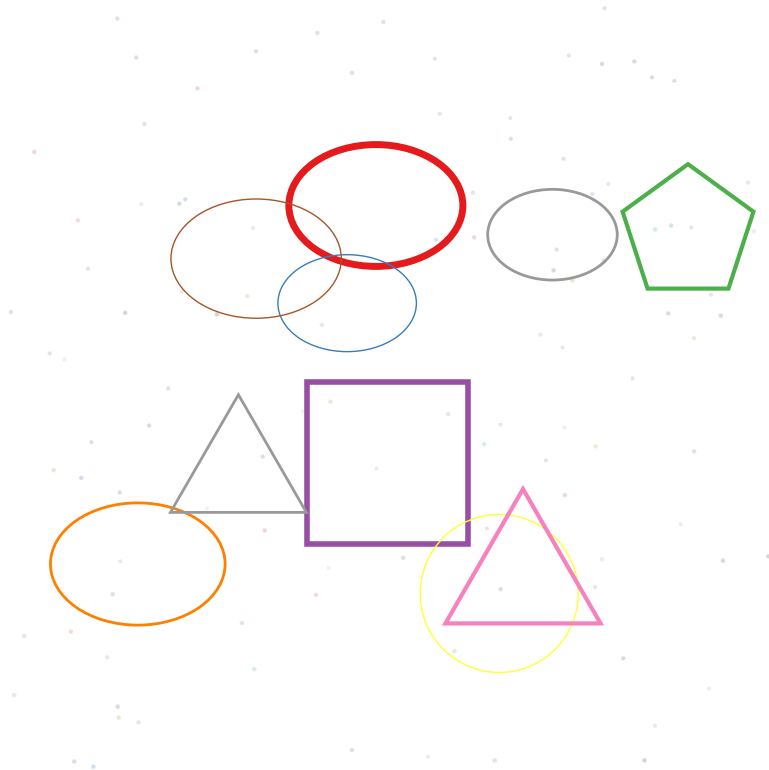[{"shape": "oval", "thickness": 2.5, "radius": 0.57, "center": [0.488, 0.733]}, {"shape": "oval", "thickness": 0.5, "radius": 0.45, "center": [0.451, 0.606]}, {"shape": "pentagon", "thickness": 1.5, "radius": 0.45, "center": [0.894, 0.697]}, {"shape": "square", "thickness": 2, "radius": 0.52, "center": [0.504, 0.399]}, {"shape": "oval", "thickness": 1, "radius": 0.57, "center": [0.179, 0.268]}, {"shape": "circle", "thickness": 0.5, "radius": 0.51, "center": [0.648, 0.229]}, {"shape": "oval", "thickness": 0.5, "radius": 0.55, "center": [0.333, 0.664]}, {"shape": "triangle", "thickness": 1.5, "radius": 0.58, "center": [0.679, 0.249]}, {"shape": "oval", "thickness": 1, "radius": 0.42, "center": [0.717, 0.695]}, {"shape": "triangle", "thickness": 1, "radius": 0.51, "center": [0.31, 0.386]}]